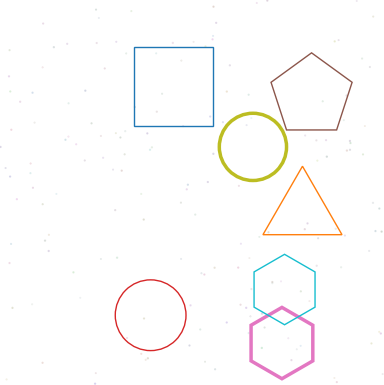[{"shape": "square", "thickness": 1, "radius": 0.51, "center": [0.452, 0.776]}, {"shape": "triangle", "thickness": 1, "radius": 0.59, "center": [0.786, 0.45]}, {"shape": "circle", "thickness": 1, "radius": 0.46, "center": [0.391, 0.181]}, {"shape": "pentagon", "thickness": 1, "radius": 0.55, "center": [0.809, 0.752]}, {"shape": "hexagon", "thickness": 2.5, "radius": 0.46, "center": [0.732, 0.109]}, {"shape": "circle", "thickness": 2.5, "radius": 0.44, "center": [0.657, 0.618]}, {"shape": "hexagon", "thickness": 1, "radius": 0.46, "center": [0.739, 0.248]}]